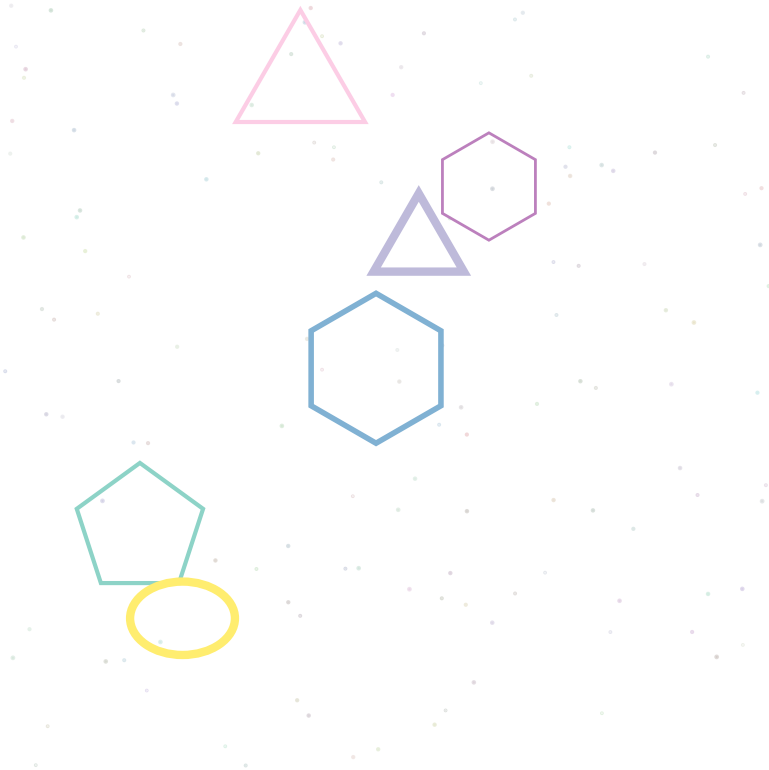[{"shape": "pentagon", "thickness": 1.5, "radius": 0.43, "center": [0.182, 0.313]}, {"shape": "triangle", "thickness": 3, "radius": 0.34, "center": [0.544, 0.681]}, {"shape": "hexagon", "thickness": 2, "radius": 0.49, "center": [0.488, 0.522]}, {"shape": "triangle", "thickness": 1.5, "radius": 0.48, "center": [0.39, 0.89]}, {"shape": "hexagon", "thickness": 1, "radius": 0.35, "center": [0.635, 0.758]}, {"shape": "oval", "thickness": 3, "radius": 0.34, "center": [0.237, 0.197]}]